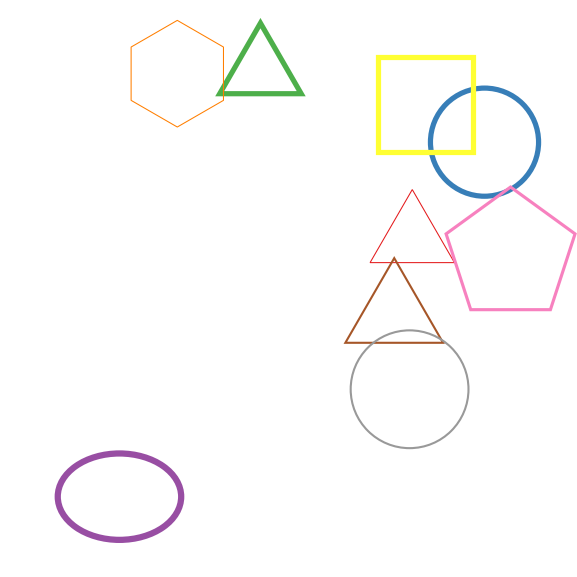[{"shape": "triangle", "thickness": 0.5, "radius": 0.42, "center": [0.714, 0.587]}, {"shape": "circle", "thickness": 2.5, "radius": 0.47, "center": [0.839, 0.753]}, {"shape": "triangle", "thickness": 2.5, "radius": 0.41, "center": [0.451, 0.878]}, {"shape": "oval", "thickness": 3, "radius": 0.53, "center": [0.207, 0.139]}, {"shape": "hexagon", "thickness": 0.5, "radius": 0.46, "center": [0.307, 0.872]}, {"shape": "square", "thickness": 2.5, "radius": 0.41, "center": [0.737, 0.818]}, {"shape": "triangle", "thickness": 1, "radius": 0.49, "center": [0.683, 0.454]}, {"shape": "pentagon", "thickness": 1.5, "radius": 0.59, "center": [0.884, 0.558]}, {"shape": "circle", "thickness": 1, "radius": 0.51, "center": [0.709, 0.325]}]